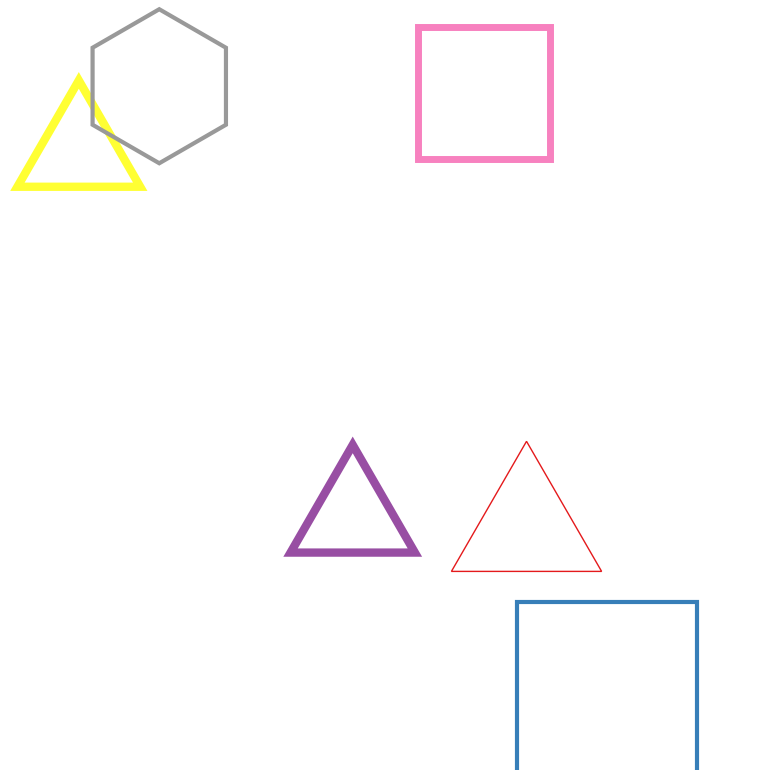[{"shape": "triangle", "thickness": 0.5, "radius": 0.56, "center": [0.684, 0.314]}, {"shape": "square", "thickness": 1.5, "radius": 0.58, "center": [0.789, 0.102]}, {"shape": "triangle", "thickness": 3, "radius": 0.47, "center": [0.458, 0.329]}, {"shape": "triangle", "thickness": 3, "radius": 0.46, "center": [0.102, 0.804]}, {"shape": "square", "thickness": 2.5, "radius": 0.43, "center": [0.628, 0.879]}, {"shape": "hexagon", "thickness": 1.5, "radius": 0.5, "center": [0.207, 0.888]}]